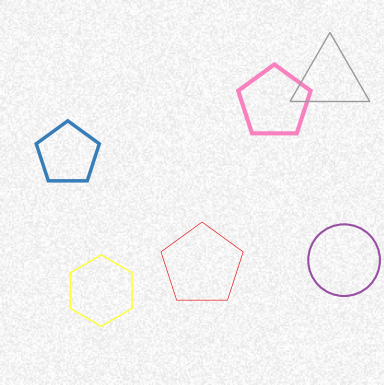[{"shape": "pentagon", "thickness": 0.5, "radius": 0.56, "center": [0.525, 0.311]}, {"shape": "pentagon", "thickness": 2.5, "radius": 0.43, "center": [0.176, 0.6]}, {"shape": "circle", "thickness": 1.5, "radius": 0.47, "center": [0.894, 0.324]}, {"shape": "hexagon", "thickness": 1, "radius": 0.46, "center": [0.263, 0.245]}, {"shape": "pentagon", "thickness": 3, "radius": 0.49, "center": [0.713, 0.734]}, {"shape": "triangle", "thickness": 1, "radius": 0.6, "center": [0.857, 0.796]}]